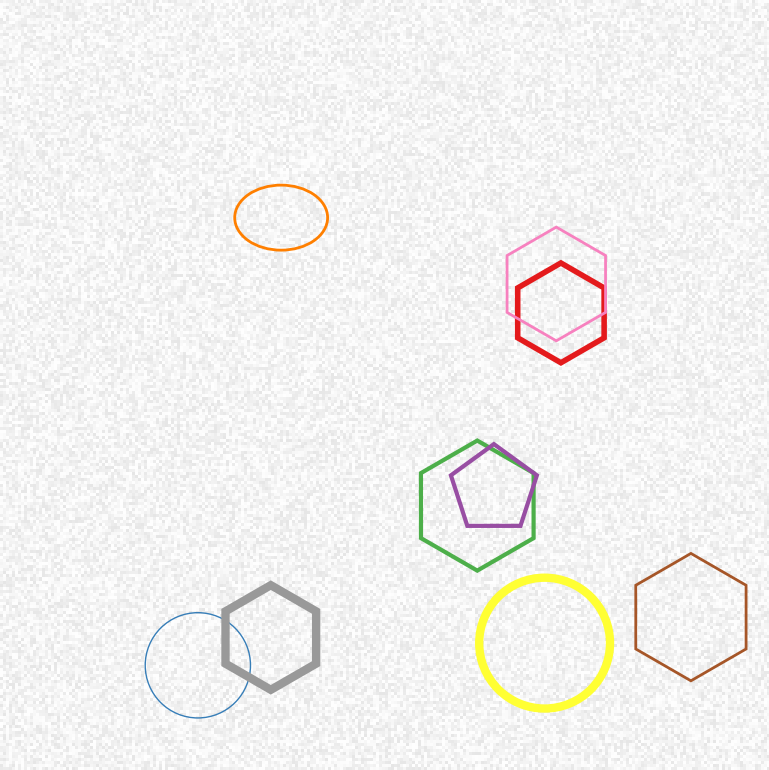[{"shape": "hexagon", "thickness": 2, "radius": 0.32, "center": [0.728, 0.594]}, {"shape": "circle", "thickness": 0.5, "radius": 0.34, "center": [0.257, 0.136]}, {"shape": "hexagon", "thickness": 1.5, "radius": 0.42, "center": [0.62, 0.343]}, {"shape": "pentagon", "thickness": 1.5, "radius": 0.29, "center": [0.641, 0.365]}, {"shape": "oval", "thickness": 1, "radius": 0.3, "center": [0.365, 0.717]}, {"shape": "circle", "thickness": 3, "radius": 0.42, "center": [0.707, 0.165]}, {"shape": "hexagon", "thickness": 1, "radius": 0.41, "center": [0.897, 0.199]}, {"shape": "hexagon", "thickness": 1, "radius": 0.37, "center": [0.722, 0.631]}, {"shape": "hexagon", "thickness": 3, "radius": 0.34, "center": [0.352, 0.172]}]